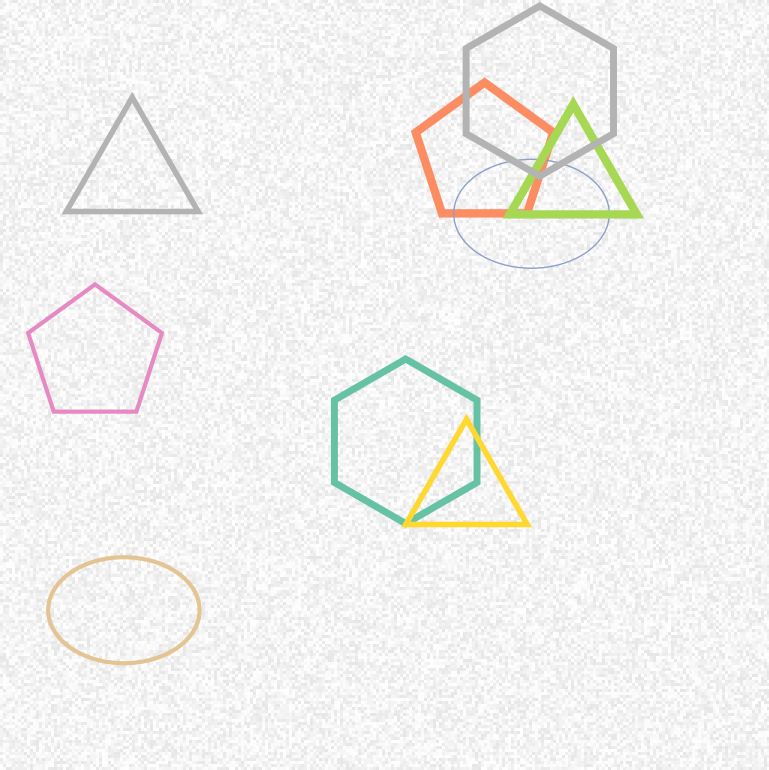[{"shape": "hexagon", "thickness": 2.5, "radius": 0.53, "center": [0.527, 0.427]}, {"shape": "pentagon", "thickness": 3, "radius": 0.47, "center": [0.629, 0.799]}, {"shape": "oval", "thickness": 0.5, "radius": 0.51, "center": [0.69, 0.722]}, {"shape": "pentagon", "thickness": 1.5, "radius": 0.46, "center": [0.123, 0.539]}, {"shape": "triangle", "thickness": 3, "radius": 0.48, "center": [0.745, 0.769]}, {"shape": "triangle", "thickness": 2, "radius": 0.46, "center": [0.606, 0.364]}, {"shape": "oval", "thickness": 1.5, "radius": 0.49, "center": [0.161, 0.207]}, {"shape": "hexagon", "thickness": 2.5, "radius": 0.55, "center": [0.701, 0.882]}, {"shape": "triangle", "thickness": 2, "radius": 0.49, "center": [0.172, 0.775]}]